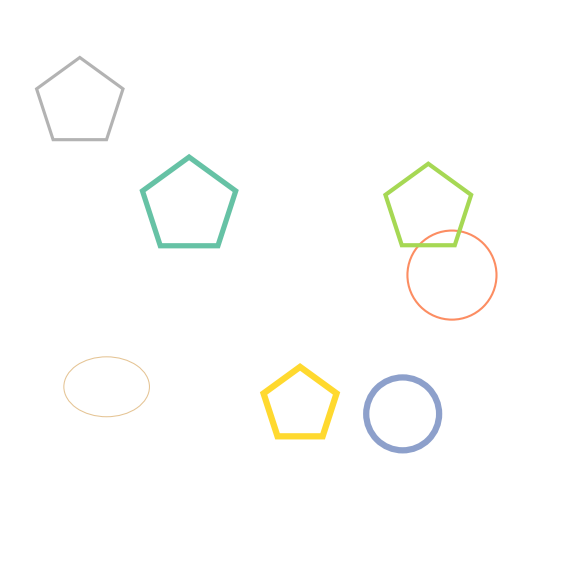[{"shape": "pentagon", "thickness": 2.5, "radius": 0.42, "center": [0.327, 0.642]}, {"shape": "circle", "thickness": 1, "radius": 0.39, "center": [0.783, 0.523]}, {"shape": "circle", "thickness": 3, "radius": 0.32, "center": [0.697, 0.282]}, {"shape": "pentagon", "thickness": 2, "radius": 0.39, "center": [0.742, 0.638]}, {"shape": "pentagon", "thickness": 3, "radius": 0.33, "center": [0.52, 0.297]}, {"shape": "oval", "thickness": 0.5, "radius": 0.37, "center": [0.185, 0.329]}, {"shape": "pentagon", "thickness": 1.5, "radius": 0.39, "center": [0.138, 0.821]}]